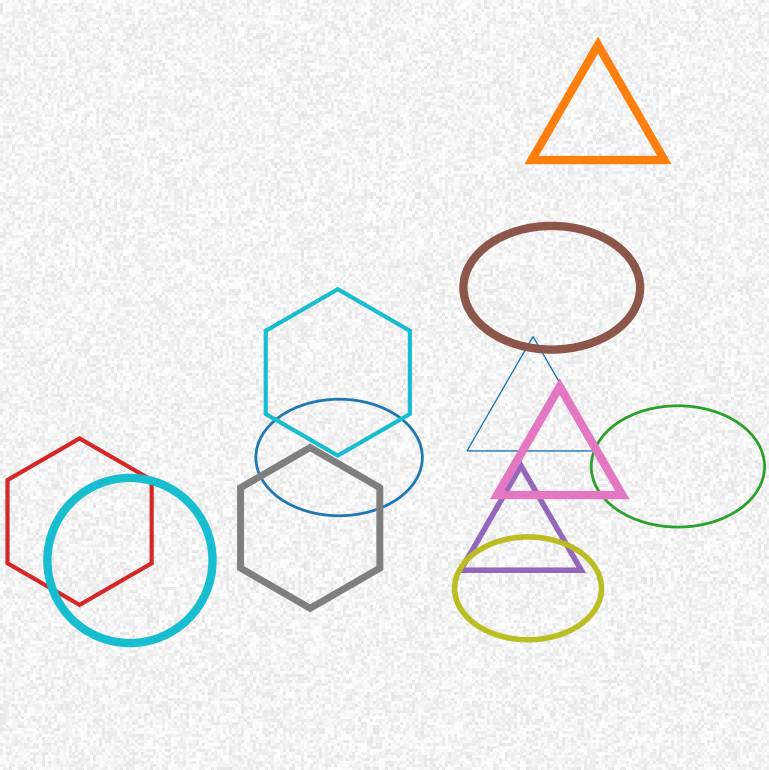[{"shape": "oval", "thickness": 1, "radius": 0.54, "center": [0.44, 0.406]}, {"shape": "triangle", "thickness": 0.5, "radius": 0.5, "center": [0.692, 0.464]}, {"shape": "triangle", "thickness": 3, "radius": 0.5, "center": [0.777, 0.842]}, {"shape": "oval", "thickness": 1, "radius": 0.56, "center": [0.88, 0.394]}, {"shape": "hexagon", "thickness": 1.5, "radius": 0.54, "center": [0.103, 0.323]}, {"shape": "triangle", "thickness": 2, "radius": 0.45, "center": [0.677, 0.305]}, {"shape": "oval", "thickness": 3, "radius": 0.57, "center": [0.717, 0.626]}, {"shape": "triangle", "thickness": 3, "radius": 0.47, "center": [0.727, 0.404]}, {"shape": "hexagon", "thickness": 2.5, "radius": 0.52, "center": [0.403, 0.314]}, {"shape": "oval", "thickness": 2, "radius": 0.48, "center": [0.686, 0.236]}, {"shape": "circle", "thickness": 3, "radius": 0.54, "center": [0.169, 0.272]}, {"shape": "hexagon", "thickness": 1.5, "radius": 0.54, "center": [0.439, 0.516]}]